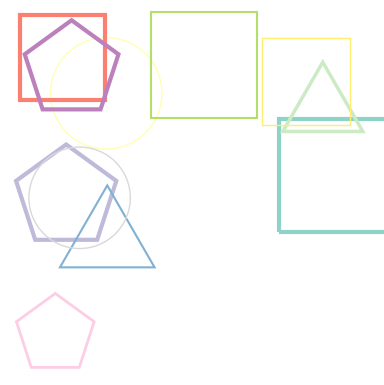[{"shape": "square", "thickness": 3, "radius": 0.73, "center": [0.871, 0.544]}, {"shape": "circle", "thickness": 1, "radius": 0.72, "center": [0.276, 0.758]}, {"shape": "pentagon", "thickness": 3, "radius": 0.68, "center": [0.172, 0.488]}, {"shape": "square", "thickness": 3, "radius": 0.56, "center": [0.162, 0.851]}, {"shape": "triangle", "thickness": 1.5, "radius": 0.71, "center": [0.279, 0.377]}, {"shape": "square", "thickness": 1.5, "radius": 0.69, "center": [0.529, 0.831]}, {"shape": "pentagon", "thickness": 2, "radius": 0.53, "center": [0.144, 0.132]}, {"shape": "circle", "thickness": 1, "radius": 0.66, "center": [0.207, 0.486]}, {"shape": "pentagon", "thickness": 3, "radius": 0.64, "center": [0.186, 0.819]}, {"shape": "triangle", "thickness": 2.5, "radius": 0.6, "center": [0.838, 0.719]}, {"shape": "square", "thickness": 1, "radius": 0.57, "center": [0.795, 0.788]}]